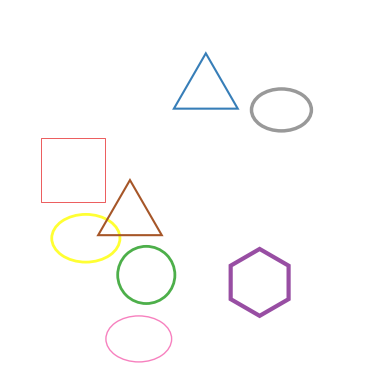[{"shape": "square", "thickness": 0.5, "radius": 0.42, "center": [0.191, 0.558]}, {"shape": "triangle", "thickness": 1.5, "radius": 0.48, "center": [0.535, 0.766]}, {"shape": "circle", "thickness": 2, "radius": 0.37, "center": [0.38, 0.286]}, {"shape": "hexagon", "thickness": 3, "radius": 0.43, "center": [0.674, 0.266]}, {"shape": "oval", "thickness": 2, "radius": 0.44, "center": [0.223, 0.381]}, {"shape": "triangle", "thickness": 1.5, "radius": 0.48, "center": [0.338, 0.437]}, {"shape": "oval", "thickness": 1, "radius": 0.43, "center": [0.36, 0.12]}, {"shape": "oval", "thickness": 2.5, "radius": 0.39, "center": [0.731, 0.714]}]